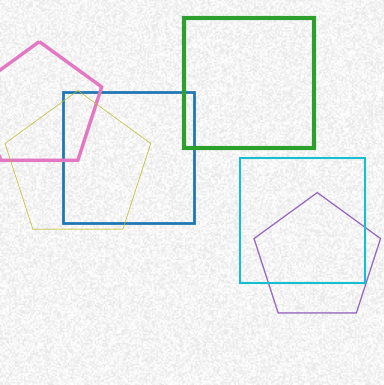[{"shape": "square", "thickness": 2, "radius": 0.85, "center": [0.333, 0.59]}, {"shape": "square", "thickness": 3, "radius": 0.84, "center": [0.647, 0.785]}, {"shape": "pentagon", "thickness": 1, "radius": 0.86, "center": [0.824, 0.327]}, {"shape": "pentagon", "thickness": 2.5, "radius": 0.85, "center": [0.102, 0.721]}, {"shape": "pentagon", "thickness": 0.5, "radius": 0.99, "center": [0.202, 0.566]}, {"shape": "square", "thickness": 1.5, "radius": 0.81, "center": [0.785, 0.427]}]